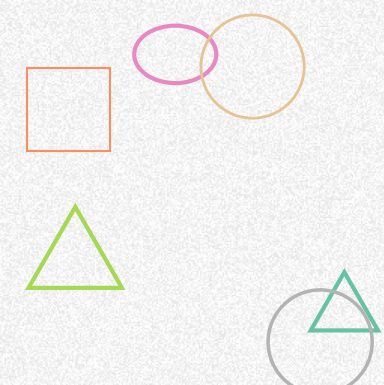[{"shape": "triangle", "thickness": 3, "radius": 0.5, "center": [0.894, 0.192]}, {"shape": "square", "thickness": 1.5, "radius": 0.54, "center": [0.177, 0.715]}, {"shape": "oval", "thickness": 3, "radius": 0.53, "center": [0.455, 0.859]}, {"shape": "triangle", "thickness": 3, "radius": 0.7, "center": [0.195, 0.322]}, {"shape": "circle", "thickness": 2, "radius": 0.67, "center": [0.656, 0.827]}, {"shape": "circle", "thickness": 2.5, "radius": 0.68, "center": [0.832, 0.112]}]